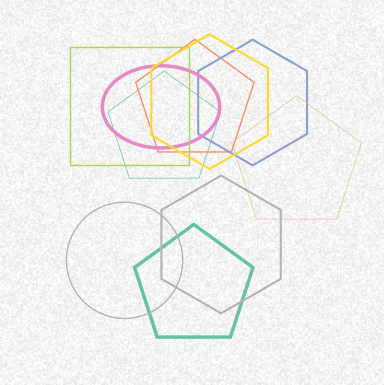[{"shape": "pentagon", "thickness": 2.5, "radius": 0.81, "center": [0.503, 0.255]}, {"shape": "pentagon", "thickness": 0.5, "radius": 0.77, "center": [0.427, 0.662]}, {"shape": "pentagon", "thickness": 1, "radius": 0.81, "center": [0.506, 0.736]}, {"shape": "hexagon", "thickness": 1.5, "radius": 0.82, "center": [0.656, 0.734]}, {"shape": "oval", "thickness": 2.5, "radius": 0.76, "center": [0.418, 0.722]}, {"shape": "square", "thickness": 1, "radius": 0.77, "center": [0.337, 0.725]}, {"shape": "hexagon", "thickness": 1.5, "radius": 0.87, "center": [0.545, 0.736]}, {"shape": "pentagon", "thickness": 0.5, "radius": 0.89, "center": [0.77, 0.574]}, {"shape": "hexagon", "thickness": 1.5, "radius": 0.89, "center": [0.574, 0.365]}, {"shape": "circle", "thickness": 1, "radius": 0.76, "center": [0.324, 0.324]}]